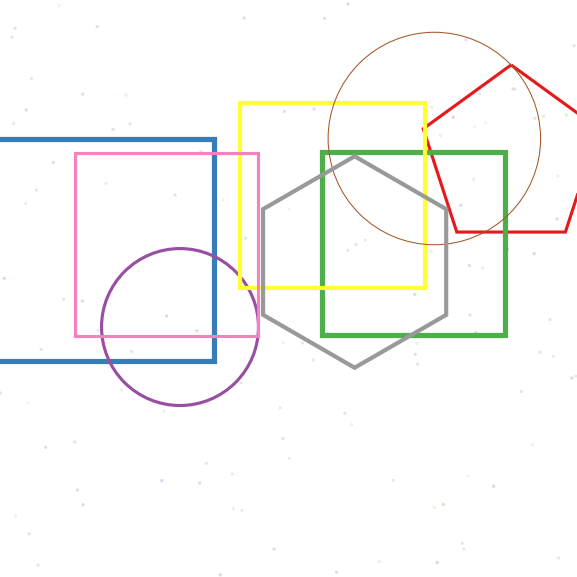[{"shape": "pentagon", "thickness": 1.5, "radius": 0.8, "center": [0.885, 0.727]}, {"shape": "square", "thickness": 2.5, "radius": 0.96, "center": [0.178, 0.566]}, {"shape": "square", "thickness": 2.5, "radius": 0.79, "center": [0.716, 0.577]}, {"shape": "circle", "thickness": 1.5, "radius": 0.68, "center": [0.312, 0.433]}, {"shape": "square", "thickness": 2, "radius": 0.8, "center": [0.576, 0.661]}, {"shape": "circle", "thickness": 0.5, "radius": 0.92, "center": [0.752, 0.759]}, {"shape": "square", "thickness": 1.5, "radius": 0.79, "center": [0.289, 0.575]}, {"shape": "hexagon", "thickness": 2, "radius": 0.92, "center": [0.614, 0.545]}]